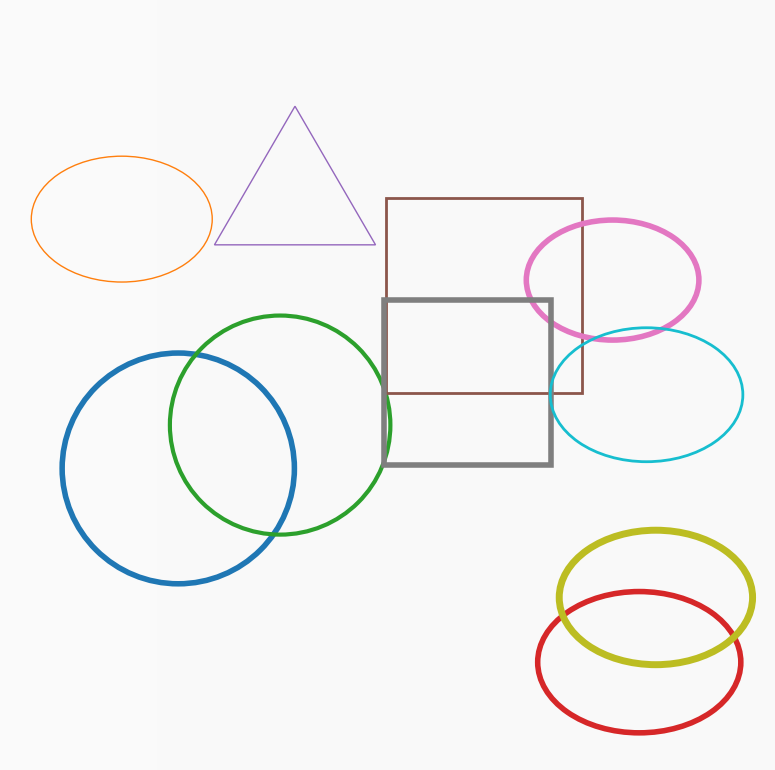[{"shape": "circle", "thickness": 2, "radius": 0.75, "center": [0.23, 0.392]}, {"shape": "oval", "thickness": 0.5, "radius": 0.58, "center": [0.157, 0.715]}, {"shape": "circle", "thickness": 1.5, "radius": 0.71, "center": [0.361, 0.448]}, {"shape": "oval", "thickness": 2, "radius": 0.66, "center": [0.825, 0.14]}, {"shape": "triangle", "thickness": 0.5, "radius": 0.6, "center": [0.381, 0.742]}, {"shape": "square", "thickness": 1, "radius": 0.63, "center": [0.624, 0.616]}, {"shape": "oval", "thickness": 2, "radius": 0.56, "center": [0.79, 0.636]}, {"shape": "square", "thickness": 2, "radius": 0.54, "center": [0.603, 0.503]}, {"shape": "oval", "thickness": 2.5, "radius": 0.62, "center": [0.846, 0.224]}, {"shape": "oval", "thickness": 1, "radius": 0.62, "center": [0.834, 0.487]}]